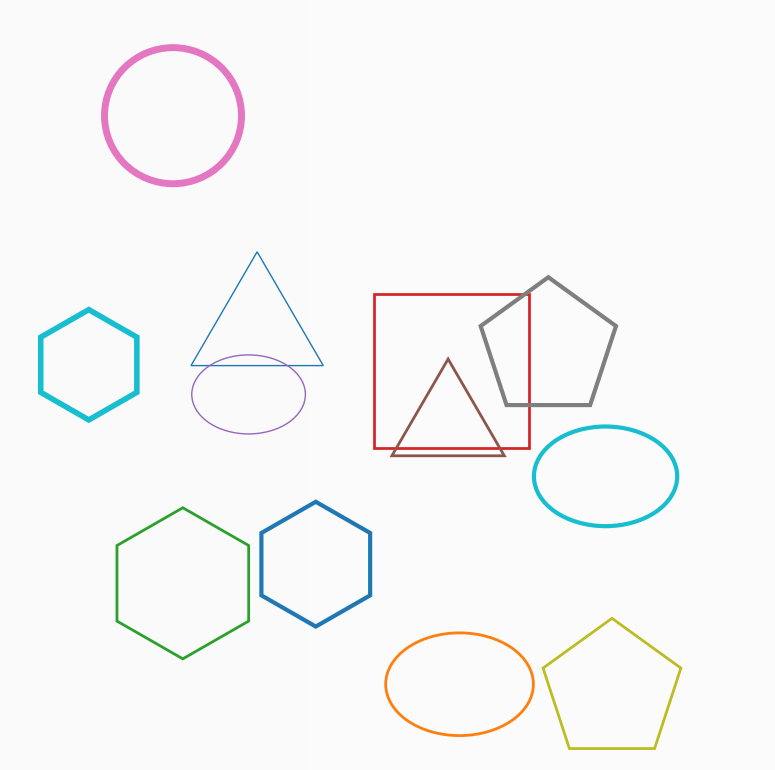[{"shape": "hexagon", "thickness": 1.5, "radius": 0.41, "center": [0.407, 0.267]}, {"shape": "triangle", "thickness": 0.5, "radius": 0.49, "center": [0.332, 0.574]}, {"shape": "oval", "thickness": 1, "radius": 0.48, "center": [0.593, 0.111]}, {"shape": "hexagon", "thickness": 1, "radius": 0.49, "center": [0.236, 0.242]}, {"shape": "square", "thickness": 1, "radius": 0.5, "center": [0.583, 0.518]}, {"shape": "oval", "thickness": 0.5, "radius": 0.37, "center": [0.321, 0.488]}, {"shape": "triangle", "thickness": 1, "radius": 0.42, "center": [0.578, 0.45]}, {"shape": "circle", "thickness": 2.5, "radius": 0.44, "center": [0.223, 0.85]}, {"shape": "pentagon", "thickness": 1.5, "radius": 0.46, "center": [0.708, 0.548]}, {"shape": "pentagon", "thickness": 1, "radius": 0.47, "center": [0.79, 0.103]}, {"shape": "hexagon", "thickness": 2, "radius": 0.36, "center": [0.115, 0.526]}, {"shape": "oval", "thickness": 1.5, "radius": 0.46, "center": [0.781, 0.381]}]